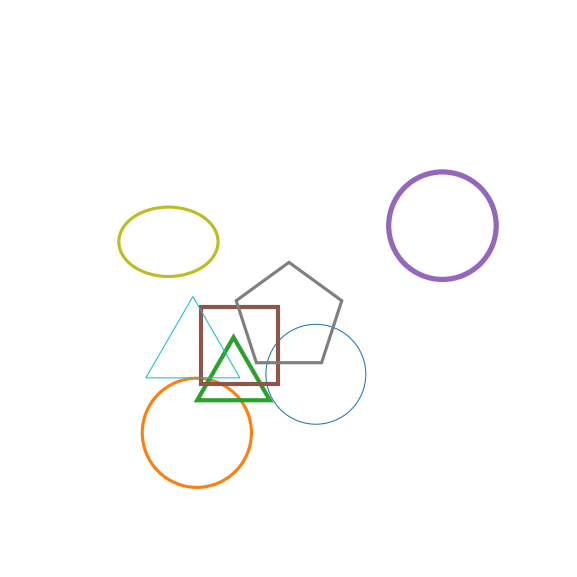[{"shape": "circle", "thickness": 0.5, "radius": 0.43, "center": [0.547, 0.351]}, {"shape": "circle", "thickness": 1.5, "radius": 0.47, "center": [0.341, 0.25]}, {"shape": "triangle", "thickness": 2, "radius": 0.36, "center": [0.404, 0.342]}, {"shape": "circle", "thickness": 2.5, "radius": 0.47, "center": [0.766, 0.608]}, {"shape": "square", "thickness": 2, "radius": 0.34, "center": [0.415, 0.401]}, {"shape": "pentagon", "thickness": 1.5, "radius": 0.48, "center": [0.5, 0.449]}, {"shape": "oval", "thickness": 1.5, "radius": 0.43, "center": [0.292, 0.58]}, {"shape": "triangle", "thickness": 0.5, "radius": 0.47, "center": [0.334, 0.392]}]